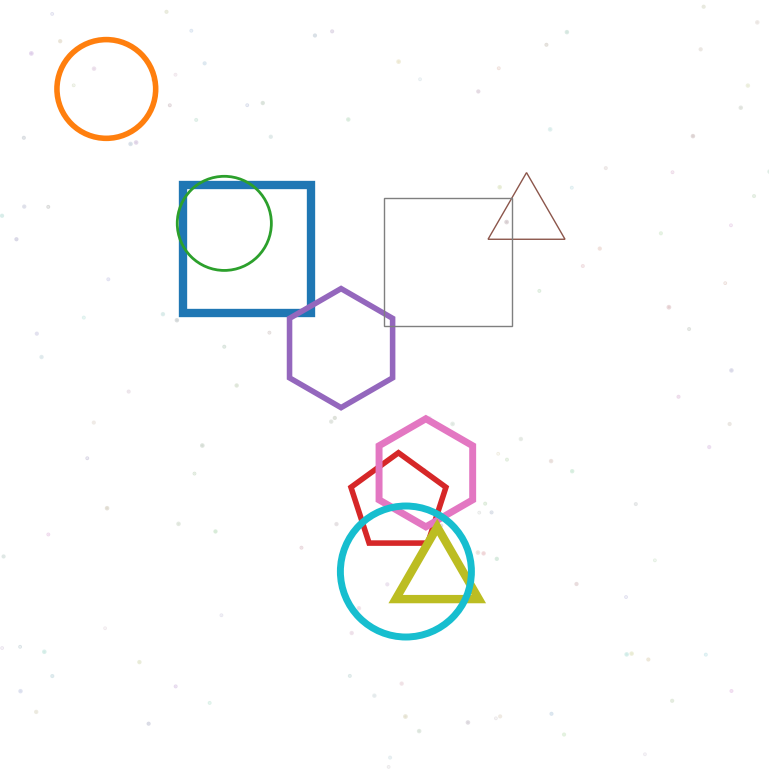[{"shape": "square", "thickness": 3, "radius": 0.42, "center": [0.321, 0.676]}, {"shape": "circle", "thickness": 2, "radius": 0.32, "center": [0.138, 0.884]}, {"shape": "circle", "thickness": 1, "radius": 0.31, "center": [0.291, 0.71]}, {"shape": "pentagon", "thickness": 2, "radius": 0.32, "center": [0.517, 0.347]}, {"shape": "hexagon", "thickness": 2, "radius": 0.39, "center": [0.443, 0.548]}, {"shape": "triangle", "thickness": 0.5, "radius": 0.29, "center": [0.684, 0.718]}, {"shape": "hexagon", "thickness": 2.5, "radius": 0.35, "center": [0.553, 0.386]}, {"shape": "square", "thickness": 0.5, "radius": 0.42, "center": [0.582, 0.66]}, {"shape": "triangle", "thickness": 3, "radius": 0.31, "center": [0.568, 0.253]}, {"shape": "circle", "thickness": 2.5, "radius": 0.43, "center": [0.527, 0.258]}]